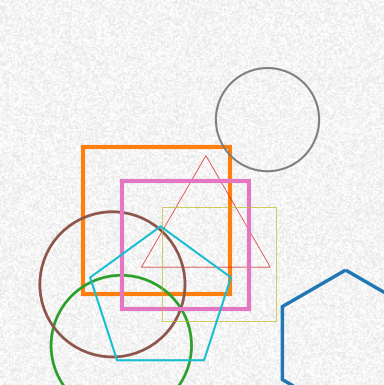[{"shape": "hexagon", "thickness": 2.5, "radius": 0.95, "center": [0.898, 0.109]}, {"shape": "square", "thickness": 3, "radius": 0.95, "center": [0.407, 0.428]}, {"shape": "circle", "thickness": 2, "radius": 0.91, "center": [0.315, 0.103]}, {"shape": "triangle", "thickness": 0.5, "radius": 0.97, "center": [0.535, 0.403]}, {"shape": "circle", "thickness": 2, "radius": 0.94, "center": [0.292, 0.261]}, {"shape": "square", "thickness": 3, "radius": 0.83, "center": [0.482, 0.363]}, {"shape": "circle", "thickness": 1.5, "radius": 0.67, "center": [0.695, 0.689]}, {"shape": "square", "thickness": 0.5, "radius": 0.74, "center": [0.57, 0.314]}, {"shape": "pentagon", "thickness": 1.5, "radius": 0.96, "center": [0.417, 0.22]}]